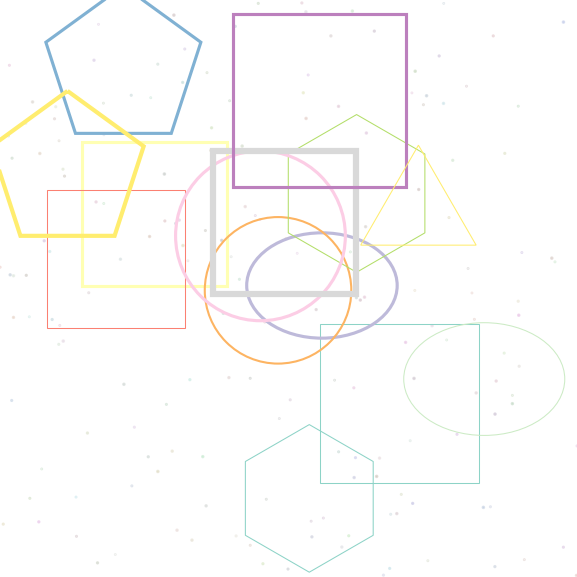[{"shape": "hexagon", "thickness": 0.5, "radius": 0.64, "center": [0.536, 0.136]}, {"shape": "square", "thickness": 0.5, "radius": 0.69, "center": [0.692, 0.3]}, {"shape": "square", "thickness": 1.5, "radius": 0.63, "center": [0.267, 0.629]}, {"shape": "oval", "thickness": 1.5, "radius": 0.65, "center": [0.557, 0.505]}, {"shape": "square", "thickness": 0.5, "radius": 0.6, "center": [0.202, 0.551]}, {"shape": "pentagon", "thickness": 1.5, "radius": 0.71, "center": [0.214, 0.882]}, {"shape": "circle", "thickness": 1, "radius": 0.63, "center": [0.481, 0.496]}, {"shape": "hexagon", "thickness": 0.5, "radius": 0.68, "center": [0.617, 0.664]}, {"shape": "circle", "thickness": 1.5, "radius": 0.73, "center": [0.451, 0.591]}, {"shape": "square", "thickness": 3, "radius": 0.62, "center": [0.492, 0.614]}, {"shape": "square", "thickness": 1.5, "radius": 0.75, "center": [0.553, 0.825]}, {"shape": "oval", "thickness": 0.5, "radius": 0.7, "center": [0.839, 0.343]}, {"shape": "pentagon", "thickness": 2, "radius": 0.69, "center": [0.117, 0.703]}, {"shape": "triangle", "thickness": 0.5, "radius": 0.58, "center": [0.725, 0.632]}]